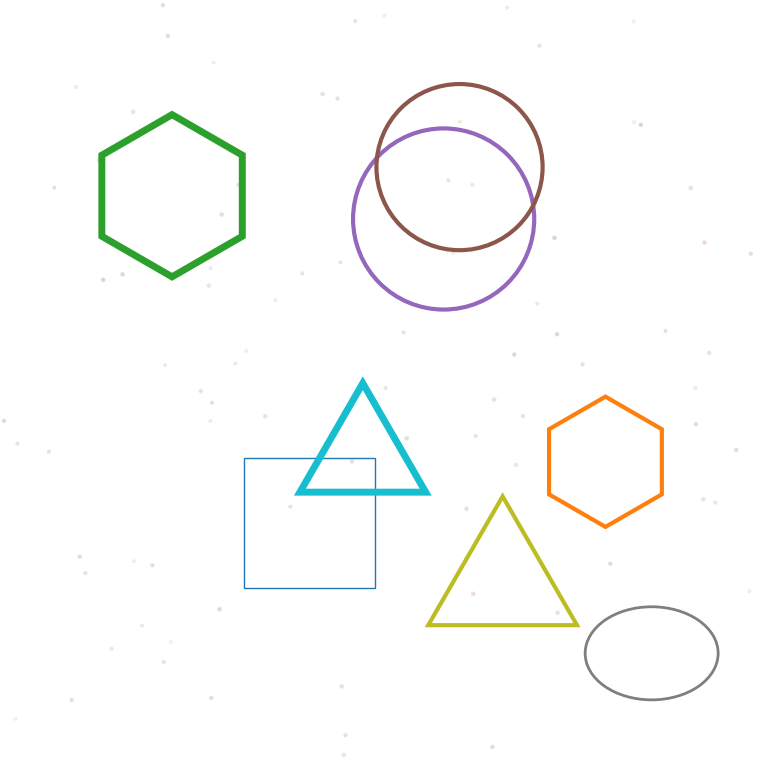[{"shape": "square", "thickness": 0.5, "radius": 0.42, "center": [0.402, 0.321]}, {"shape": "hexagon", "thickness": 1.5, "radius": 0.42, "center": [0.786, 0.4]}, {"shape": "hexagon", "thickness": 2.5, "radius": 0.53, "center": [0.223, 0.746]}, {"shape": "circle", "thickness": 1.5, "radius": 0.59, "center": [0.576, 0.716]}, {"shape": "circle", "thickness": 1.5, "radius": 0.54, "center": [0.597, 0.783]}, {"shape": "oval", "thickness": 1, "radius": 0.43, "center": [0.846, 0.152]}, {"shape": "triangle", "thickness": 1.5, "radius": 0.56, "center": [0.653, 0.244]}, {"shape": "triangle", "thickness": 2.5, "radius": 0.47, "center": [0.471, 0.408]}]